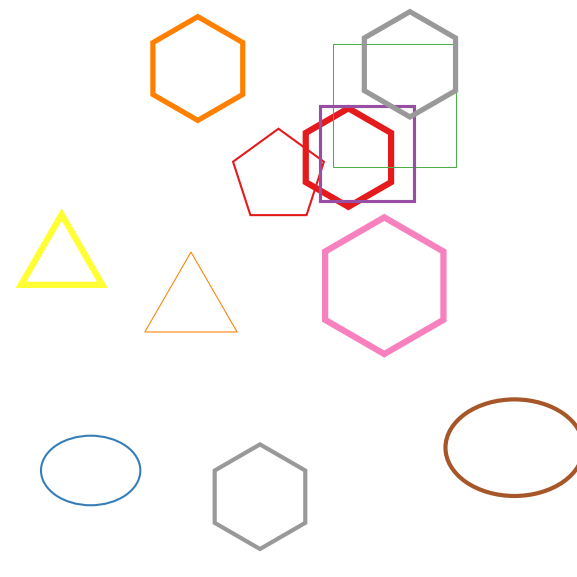[{"shape": "pentagon", "thickness": 1, "radius": 0.41, "center": [0.482, 0.694]}, {"shape": "hexagon", "thickness": 3, "radius": 0.43, "center": [0.603, 0.726]}, {"shape": "oval", "thickness": 1, "radius": 0.43, "center": [0.157, 0.184]}, {"shape": "square", "thickness": 0.5, "radius": 0.53, "center": [0.684, 0.817]}, {"shape": "square", "thickness": 1.5, "radius": 0.41, "center": [0.635, 0.733]}, {"shape": "hexagon", "thickness": 2.5, "radius": 0.45, "center": [0.343, 0.88]}, {"shape": "triangle", "thickness": 0.5, "radius": 0.46, "center": [0.331, 0.47]}, {"shape": "triangle", "thickness": 3, "radius": 0.41, "center": [0.107, 0.547]}, {"shape": "oval", "thickness": 2, "radius": 0.6, "center": [0.891, 0.224]}, {"shape": "hexagon", "thickness": 3, "radius": 0.59, "center": [0.665, 0.504]}, {"shape": "hexagon", "thickness": 2.5, "radius": 0.46, "center": [0.71, 0.888]}, {"shape": "hexagon", "thickness": 2, "radius": 0.45, "center": [0.45, 0.139]}]